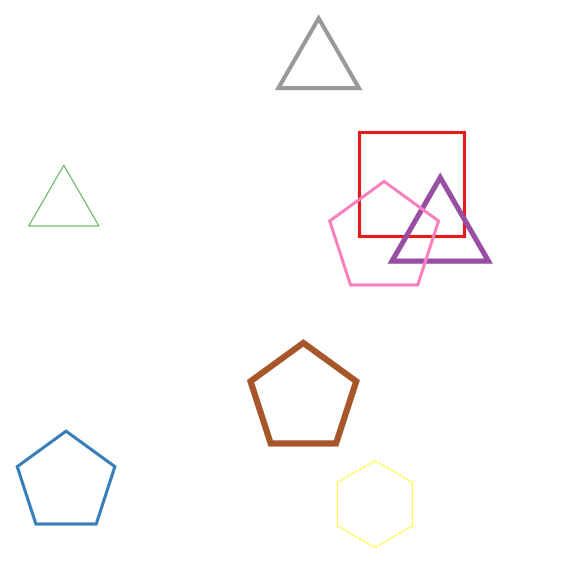[{"shape": "square", "thickness": 1.5, "radius": 0.45, "center": [0.713, 0.68]}, {"shape": "pentagon", "thickness": 1.5, "radius": 0.44, "center": [0.114, 0.164]}, {"shape": "triangle", "thickness": 0.5, "radius": 0.35, "center": [0.11, 0.643]}, {"shape": "triangle", "thickness": 2.5, "radius": 0.48, "center": [0.762, 0.595]}, {"shape": "hexagon", "thickness": 0.5, "radius": 0.37, "center": [0.649, 0.126]}, {"shape": "pentagon", "thickness": 3, "radius": 0.48, "center": [0.525, 0.309]}, {"shape": "pentagon", "thickness": 1.5, "radius": 0.5, "center": [0.665, 0.586]}, {"shape": "triangle", "thickness": 2, "radius": 0.4, "center": [0.552, 0.887]}]